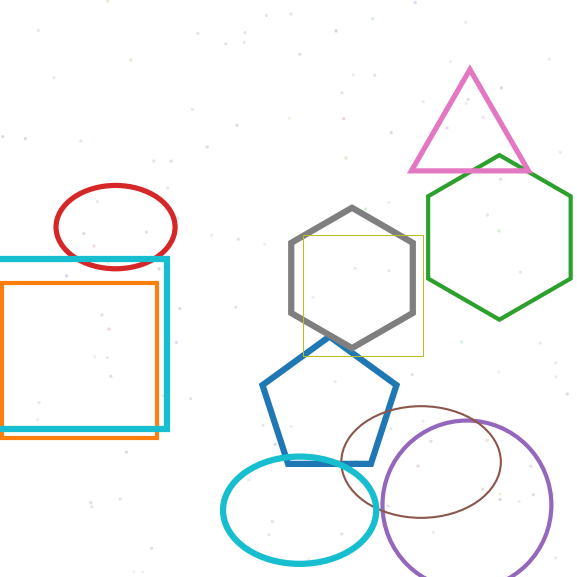[{"shape": "pentagon", "thickness": 3, "radius": 0.61, "center": [0.571, 0.295]}, {"shape": "square", "thickness": 2, "radius": 0.67, "center": [0.138, 0.375]}, {"shape": "hexagon", "thickness": 2, "radius": 0.71, "center": [0.865, 0.588]}, {"shape": "oval", "thickness": 2.5, "radius": 0.52, "center": [0.2, 0.606]}, {"shape": "circle", "thickness": 2, "radius": 0.73, "center": [0.809, 0.125]}, {"shape": "oval", "thickness": 1, "radius": 0.69, "center": [0.729, 0.199]}, {"shape": "triangle", "thickness": 2.5, "radius": 0.59, "center": [0.814, 0.762]}, {"shape": "hexagon", "thickness": 3, "radius": 0.61, "center": [0.61, 0.518]}, {"shape": "square", "thickness": 0.5, "radius": 0.52, "center": [0.629, 0.487]}, {"shape": "oval", "thickness": 3, "radius": 0.66, "center": [0.519, 0.116]}, {"shape": "square", "thickness": 3, "radius": 0.74, "center": [0.141, 0.403]}]